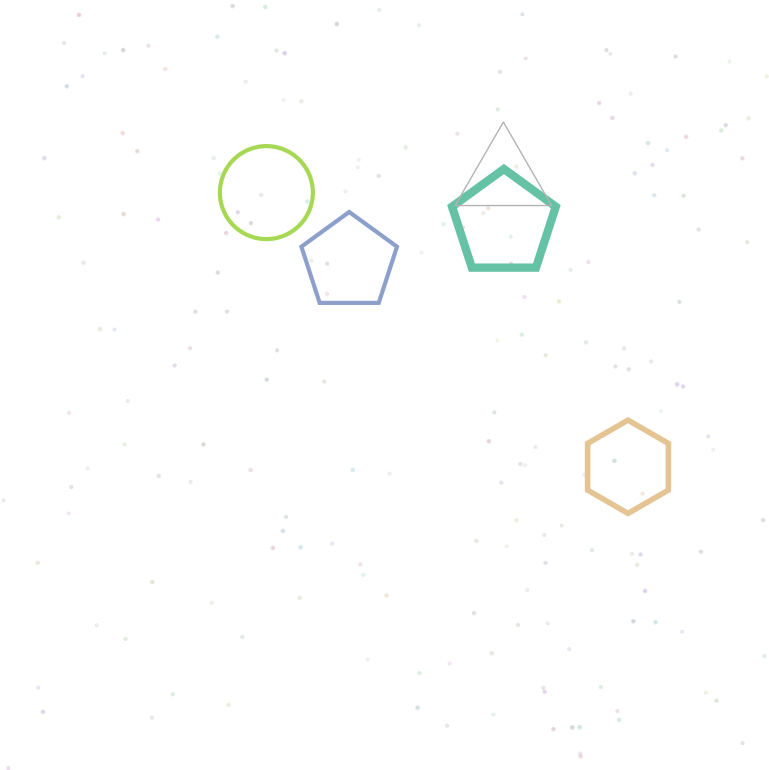[{"shape": "pentagon", "thickness": 3, "radius": 0.35, "center": [0.654, 0.71]}, {"shape": "pentagon", "thickness": 1.5, "radius": 0.33, "center": [0.454, 0.659]}, {"shape": "circle", "thickness": 1.5, "radius": 0.3, "center": [0.346, 0.75]}, {"shape": "hexagon", "thickness": 2, "radius": 0.3, "center": [0.816, 0.394]}, {"shape": "triangle", "thickness": 0.5, "radius": 0.36, "center": [0.654, 0.769]}]